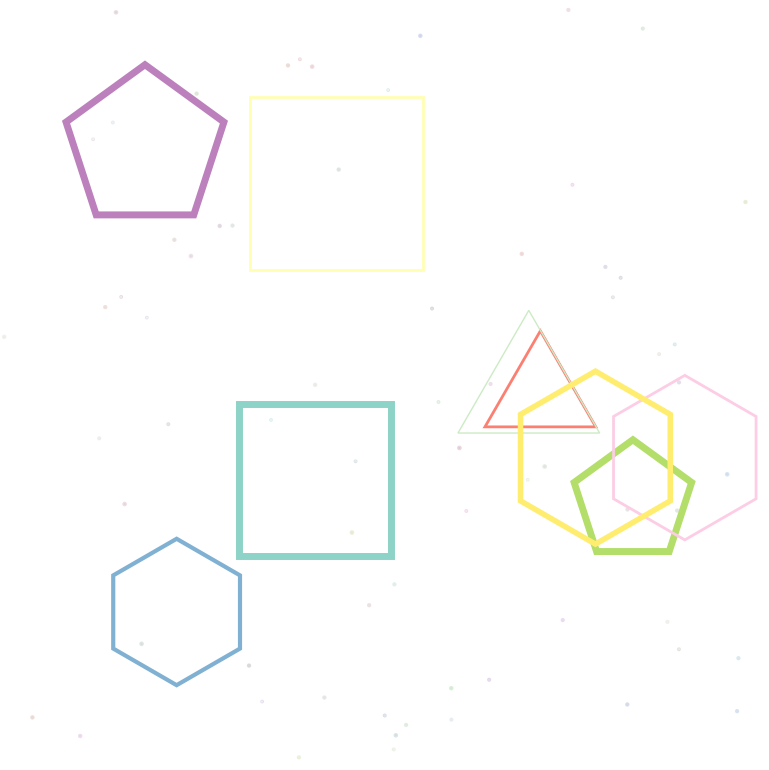[{"shape": "square", "thickness": 2.5, "radius": 0.49, "center": [0.409, 0.376]}, {"shape": "square", "thickness": 1, "radius": 0.56, "center": [0.437, 0.762]}, {"shape": "triangle", "thickness": 1, "radius": 0.42, "center": [0.702, 0.487]}, {"shape": "hexagon", "thickness": 1.5, "radius": 0.48, "center": [0.229, 0.205]}, {"shape": "pentagon", "thickness": 2.5, "radius": 0.4, "center": [0.822, 0.349]}, {"shape": "hexagon", "thickness": 1, "radius": 0.53, "center": [0.889, 0.406]}, {"shape": "pentagon", "thickness": 2.5, "radius": 0.54, "center": [0.188, 0.808]}, {"shape": "triangle", "thickness": 0.5, "radius": 0.53, "center": [0.687, 0.491]}, {"shape": "hexagon", "thickness": 2, "radius": 0.56, "center": [0.773, 0.406]}]